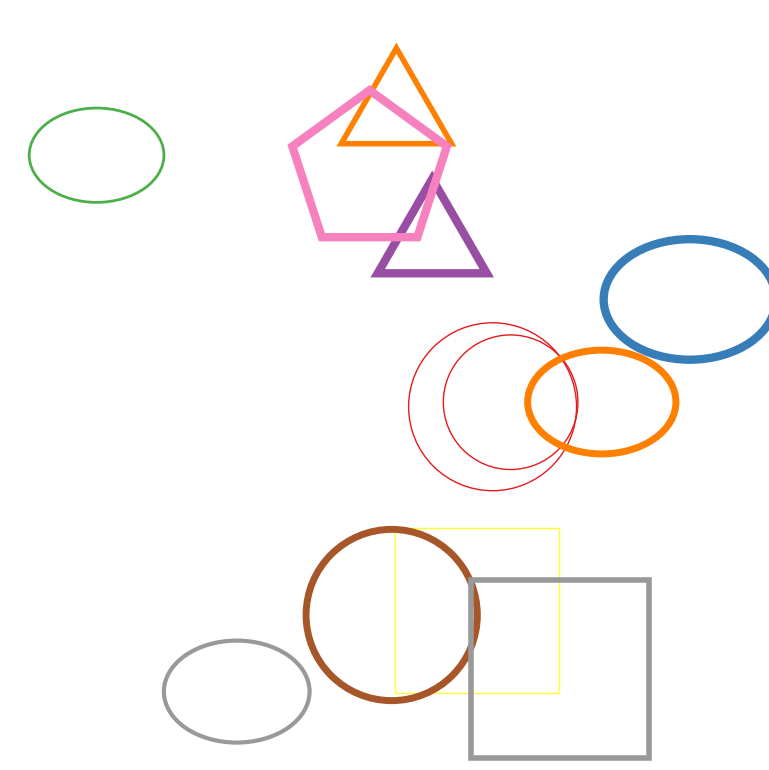[{"shape": "circle", "thickness": 0.5, "radius": 0.55, "center": [0.64, 0.472]}, {"shape": "circle", "thickness": 0.5, "radius": 0.44, "center": [0.663, 0.478]}, {"shape": "oval", "thickness": 3, "radius": 0.56, "center": [0.896, 0.611]}, {"shape": "oval", "thickness": 1, "radius": 0.44, "center": [0.125, 0.798]}, {"shape": "triangle", "thickness": 3, "radius": 0.41, "center": [0.561, 0.686]}, {"shape": "triangle", "thickness": 2, "radius": 0.41, "center": [0.515, 0.855]}, {"shape": "oval", "thickness": 2.5, "radius": 0.48, "center": [0.782, 0.478]}, {"shape": "square", "thickness": 0.5, "radius": 0.53, "center": [0.62, 0.207]}, {"shape": "circle", "thickness": 2.5, "radius": 0.56, "center": [0.509, 0.201]}, {"shape": "pentagon", "thickness": 3, "radius": 0.53, "center": [0.48, 0.777]}, {"shape": "oval", "thickness": 1.5, "radius": 0.47, "center": [0.307, 0.102]}, {"shape": "square", "thickness": 2, "radius": 0.58, "center": [0.727, 0.131]}]